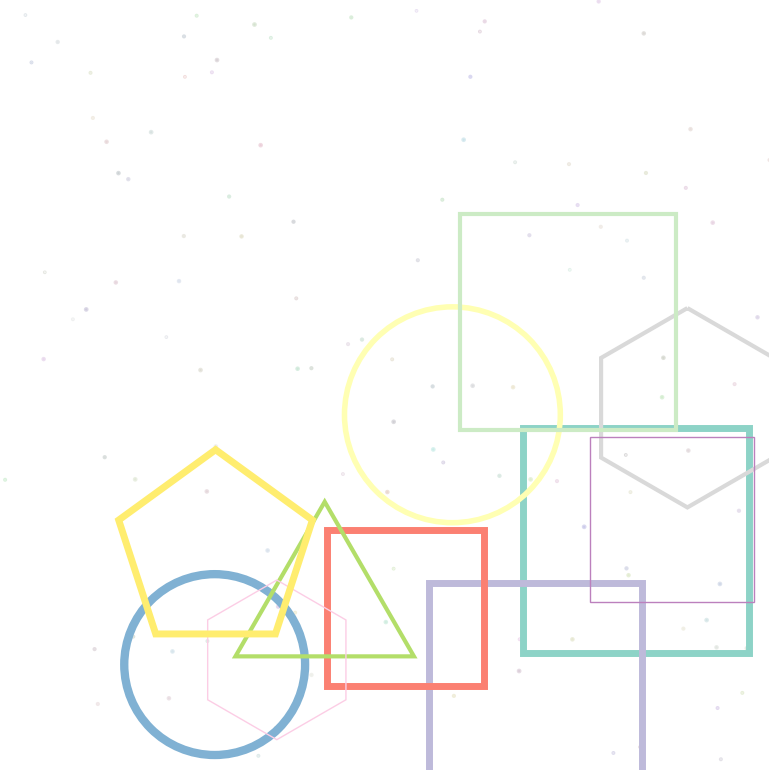[{"shape": "square", "thickness": 2.5, "radius": 0.73, "center": [0.826, 0.298]}, {"shape": "circle", "thickness": 2, "radius": 0.7, "center": [0.588, 0.461]}, {"shape": "square", "thickness": 2.5, "radius": 0.69, "center": [0.696, 0.105]}, {"shape": "square", "thickness": 2.5, "radius": 0.51, "center": [0.527, 0.21]}, {"shape": "circle", "thickness": 3, "radius": 0.59, "center": [0.279, 0.137]}, {"shape": "triangle", "thickness": 1.5, "radius": 0.67, "center": [0.422, 0.214]}, {"shape": "hexagon", "thickness": 0.5, "radius": 0.52, "center": [0.359, 0.143]}, {"shape": "hexagon", "thickness": 1.5, "radius": 0.65, "center": [0.893, 0.47]}, {"shape": "square", "thickness": 0.5, "radius": 0.53, "center": [0.873, 0.325]}, {"shape": "square", "thickness": 1.5, "radius": 0.7, "center": [0.738, 0.582]}, {"shape": "pentagon", "thickness": 2.5, "radius": 0.66, "center": [0.28, 0.284]}]